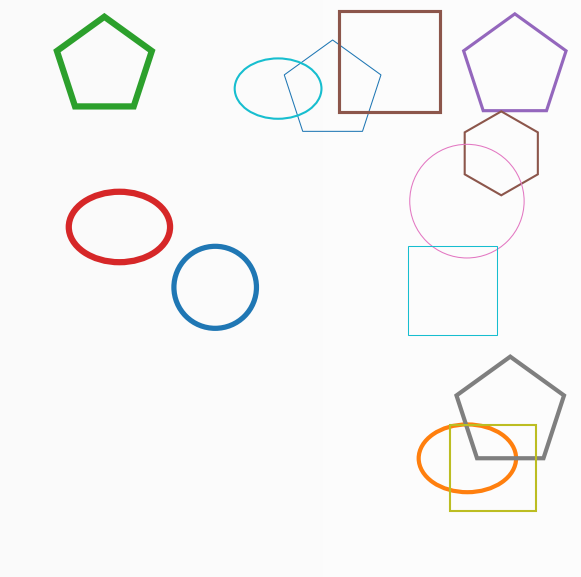[{"shape": "pentagon", "thickness": 0.5, "radius": 0.44, "center": [0.572, 0.842]}, {"shape": "circle", "thickness": 2.5, "radius": 0.36, "center": [0.37, 0.502]}, {"shape": "oval", "thickness": 2, "radius": 0.42, "center": [0.804, 0.206]}, {"shape": "pentagon", "thickness": 3, "radius": 0.43, "center": [0.18, 0.884]}, {"shape": "oval", "thickness": 3, "radius": 0.44, "center": [0.205, 0.606]}, {"shape": "pentagon", "thickness": 1.5, "radius": 0.46, "center": [0.886, 0.882]}, {"shape": "square", "thickness": 1.5, "radius": 0.44, "center": [0.669, 0.892]}, {"shape": "hexagon", "thickness": 1, "radius": 0.36, "center": [0.862, 0.734]}, {"shape": "circle", "thickness": 0.5, "radius": 0.49, "center": [0.803, 0.651]}, {"shape": "pentagon", "thickness": 2, "radius": 0.49, "center": [0.878, 0.284]}, {"shape": "square", "thickness": 1, "radius": 0.37, "center": [0.849, 0.189]}, {"shape": "oval", "thickness": 1, "radius": 0.37, "center": [0.478, 0.846]}, {"shape": "square", "thickness": 0.5, "radius": 0.38, "center": [0.779, 0.496]}]